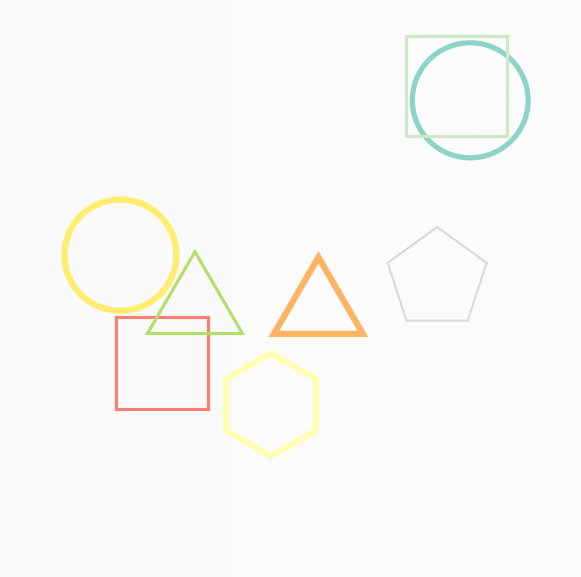[{"shape": "circle", "thickness": 2.5, "radius": 0.5, "center": [0.809, 0.825]}, {"shape": "hexagon", "thickness": 3, "radius": 0.45, "center": [0.466, 0.298]}, {"shape": "square", "thickness": 1.5, "radius": 0.4, "center": [0.278, 0.37]}, {"shape": "triangle", "thickness": 3, "radius": 0.44, "center": [0.548, 0.465]}, {"shape": "triangle", "thickness": 1.5, "radius": 0.47, "center": [0.335, 0.469]}, {"shape": "pentagon", "thickness": 1, "radius": 0.45, "center": [0.752, 0.516]}, {"shape": "square", "thickness": 1.5, "radius": 0.43, "center": [0.785, 0.85]}, {"shape": "circle", "thickness": 3, "radius": 0.48, "center": [0.207, 0.557]}]